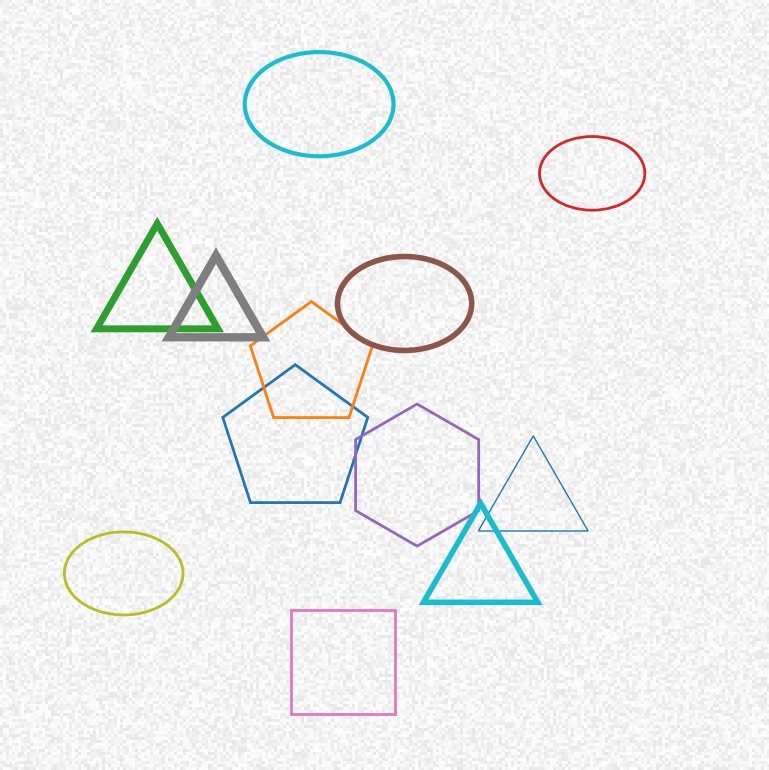[{"shape": "pentagon", "thickness": 1, "radius": 0.49, "center": [0.383, 0.427]}, {"shape": "triangle", "thickness": 0.5, "radius": 0.41, "center": [0.693, 0.352]}, {"shape": "pentagon", "thickness": 1, "radius": 0.42, "center": [0.404, 0.525]}, {"shape": "triangle", "thickness": 2.5, "radius": 0.46, "center": [0.204, 0.618]}, {"shape": "oval", "thickness": 1, "radius": 0.34, "center": [0.769, 0.775]}, {"shape": "hexagon", "thickness": 1, "radius": 0.46, "center": [0.542, 0.383]}, {"shape": "oval", "thickness": 2, "radius": 0.44, "center": [0.525, 0.606]}, {"shape": "square", "thickness": 1, "radius": 0.34, "center": [0.445, 0.14]}, {"shape": "triangle", "thickness": 3, "radius": 0.35, "center": [0.281, 0.597]}, {"shape": "oval", "thickness": 1, "radius": 0.39, "center": [0.161, 0.255]}, {"shape": "oval", "thickness": 1.5, "radius": 0.48, "center": [0.414, 0.865]}, {"shape": "triangle", "thickness": 2, "radius": 0.43, "center": [0.624, 0.261]}]